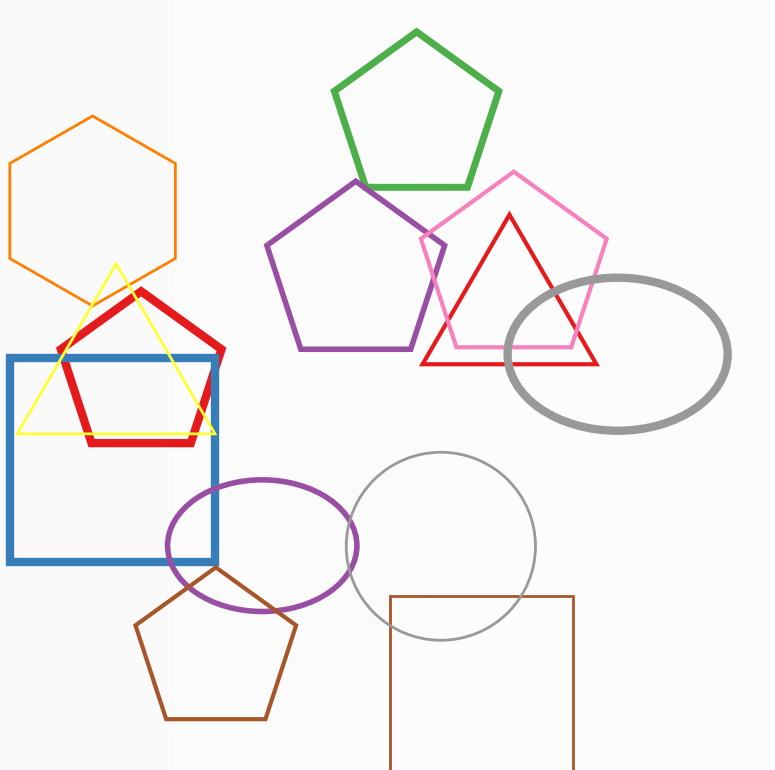[{"shape": "pentagon", "thickness": 3, "radius": 0.54, "center": [0.182, 0.513]}, {"shape": "triangle", "thickness": 1.5, "radius": 0.65, "center": [0.657, 0.592]}, {"shape": "square", "thickness": 3, "radius": 0.66, "center": [0.146, 0.403]}, {"shape": "pentagon", "thickness": 2.5, "radius": 0.56, "center": [0.538, 0.847]}, {"shape": "oval", "thickness": 2, "radius": 0.61, "center": [0.338, 0.291]}, {"shape": "pentagon", "thickness": 2, "radius": 0.6, "center": [0.459, 0.644]}, {"shape": "hexagon", "thickness": 1, "radius": 0.62, "center": [0.119, 0.726]}, {"shape": "triangle", "thickness": 1, "radius": 0.74, "center": [0.15, 0.51]}, {"shape": "square", "thickness": 1, "radius": 0.59, "center": [0.621, 0.107]}, {"shape": "pentagon", "thickness": 1.5, "radius": 0.54, "center": [0.278, 0.154]}, {"shape": "pentagon", "thickness": 1.5, "radius": 0.63, "center": [0.663, 0.651]}, {"shape": "circle", "thickness": 1, "radius": 0.61, "center": [0.569, 0.291]}, {"shape": "oval", "thickness": 3, "radius": 0.71, "center": [0.797, 0.54]}]